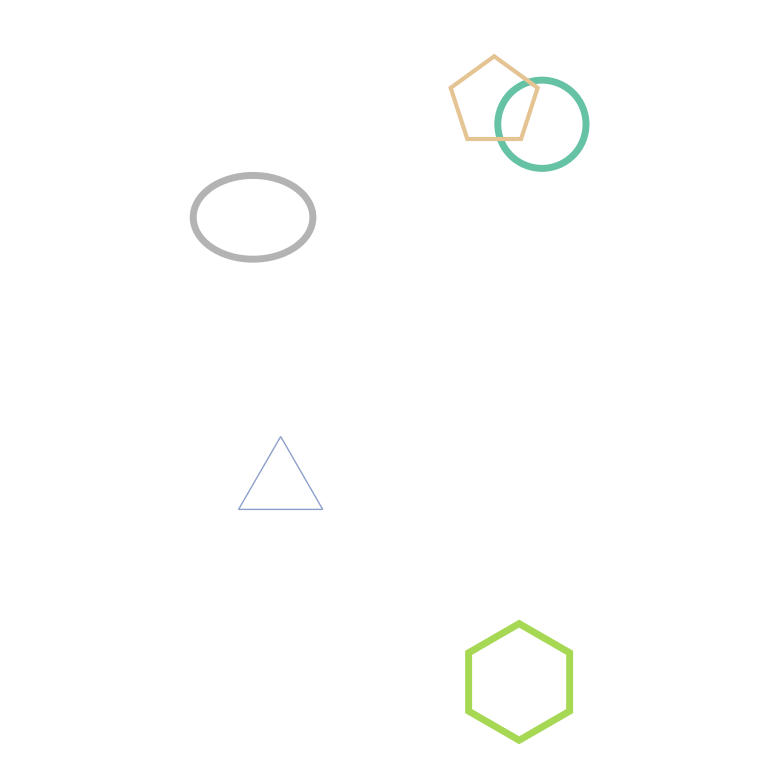[{"shape": "circle", "thickness": 2.5, "radius": 0.29, "center": [0.704, 0.839]}, {"shape": "triangle", "thickness": 0.5, "radius": 0.32, "center": [0.364, 0.37]}, {"shape": "hexagon", "thickness": 2.5, "radius": 0.38, "center": [0.674, 0.114]}, {"shape": "pentagon", "thickness": 1.5, "radius": 0.3, "center": [0.642, 0.868]}, {"shape": "oval", "thickness": 2.5, "radius": 0.39, "center": [0.329, 0.718]}]